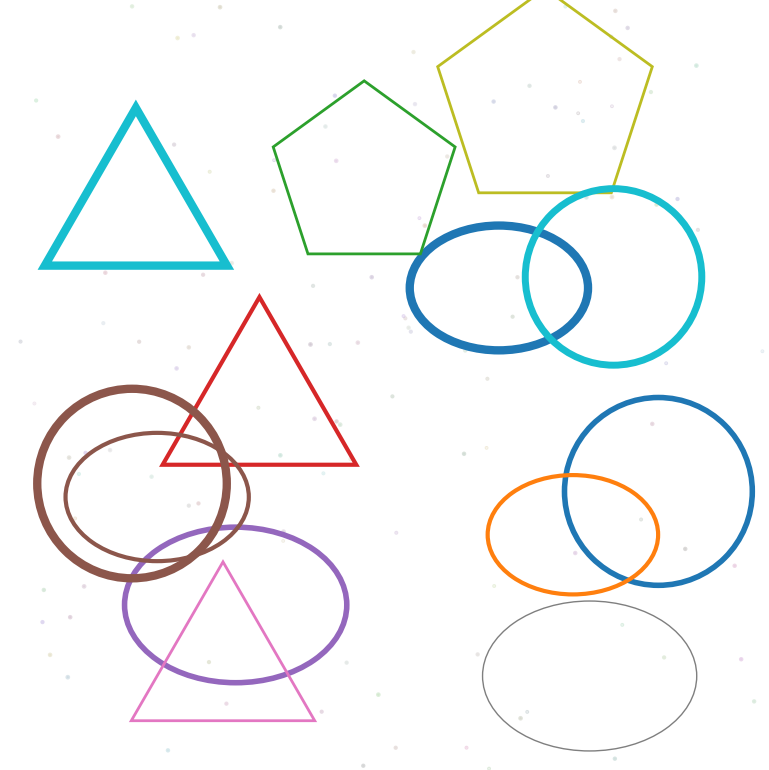[{"shape": "oval", "thickness": 3, "radius": 0.58, "center": [0.648, 0.626]}, {"shape": "circle", "thickness": 2, "radius": 0.61, "center": [0.855, 0.362]}, {"shape": "oval", "thickness": 1.5, "radius": 0.55, "center": [0.744, 0.306]}, {"shape": "pentagon", "thickness": 1, "radius": 0.62, "center": [0.473, 0.771]}, {"shape": "triangle", "thickness": 1.5, "radius": 0.73, "center": [0.337, 0.469]}, {"shape": "oval", "thickness": 2, "radius": 0.72, "center": [0.306, 0.214]}, {"shape": "circle", "thickness": 3, "radius": 0.62, "center": [0.171, 0.372]}, {"shape": "oval", "thickness": 1.5, "radius": 0.6, "center": [0.204, 0.355]}, {"shape": "triangle", "thickness": 1, "radius": 0.69, "center": [0.29, 0.133]}, {"shape": "oval", "thickness": 0.5, "radius": 0.7, "center": [0.766, 0.122]}, {"shape": "pentagon", "thickness": 1, "radius": 0.73, "center": [0.708, 0.868]}, {"shape": "triangle", "thickness": 3, "radius": 0.68, "center": [0.176, 0.723]}, {"shape": "circle", "thickness": 2.5, "radius": 0.57, "center": [0.797, 0.64]}]